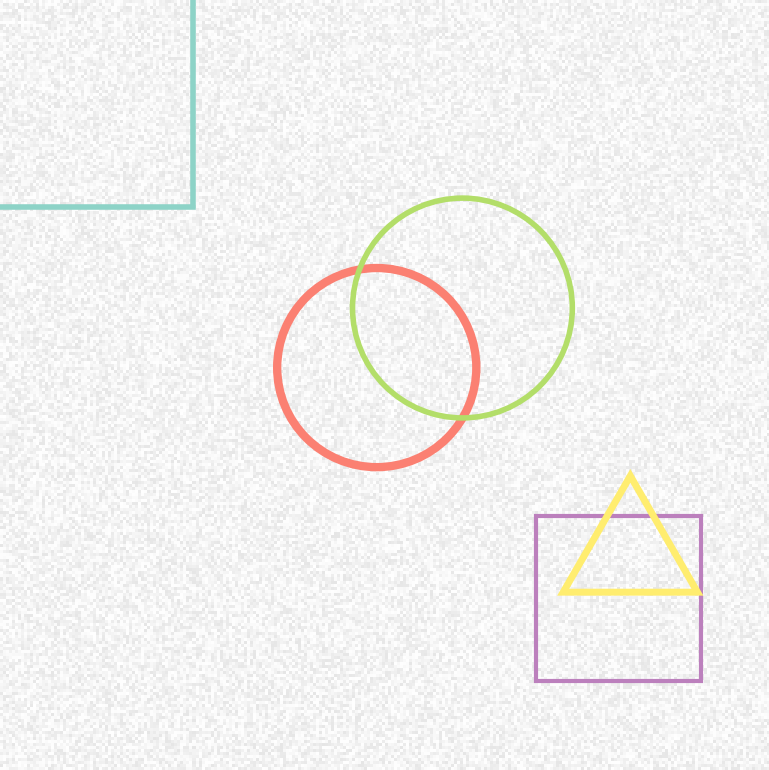[{"shape": "square", "thickness": 2, "radius": 0.72, "center": [0.108, 0.874]}, {"shape": "circle", "thickness": 3, "radius": 0.65, "center": [0.489, 0.523]}, {"shape": "circle", "thickness": 2, "radius": 0.71, "center": [0.601, 0.6]}, {"shape": "square", "thickness": 1.5, "radius": 0.54, "center": [0.803, 0.223]}, {"shape": "triangle", "thickness": 2.5, "radius": 0.5, "center": [0.819, 0.281]}]